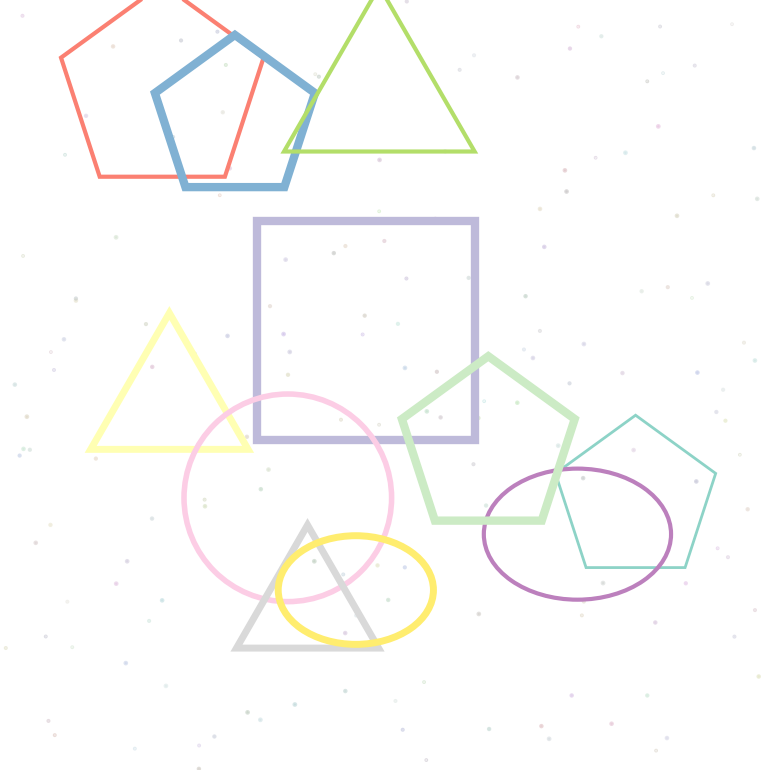[{"shape": "pentagon", "thickness": 1, "radius": 0.55, "center": [0.825, 0.351]}, {"shape": "triangle", "thickness": 2.5, "radius": 0.59, "center": [0.22, 0.475]}, {"shape": "square", "thickness": 3, "radius": 0.71, "center": [0.476, 0.571]}, {"shape": "pentagon", "thickness": 1.5, "radius": 0.69, "center": [0.211, 0.882]}, {"shape": "pentagon", "thickness": 3, "radius": 0.55, "center": [0.305, 0.845]}, {"shape": "triangle", "thickness": 1.5, "radius": 0.71, "center": [0.493, 0.875]}, {"shape": "circle", "thickness": 2, "radius": 0.67, "center": [0.374, 0.353]}, {"shape": "triangle", "thickness": 2.5, "radius": 0.53, "center": [0.399, 0.212]}, {"shape": "oval", "thickness": 1.5, "radius": 0.61, "center": [0.75, 0.306]}, {"shape": "pentagon", "thickness": 3, "radius": 0.59, "center": [0.634, 0.419]}, {"shape": "oval", "thickness": 2.5, "radius": 0.5, "center": [0.462, 0.234]}]